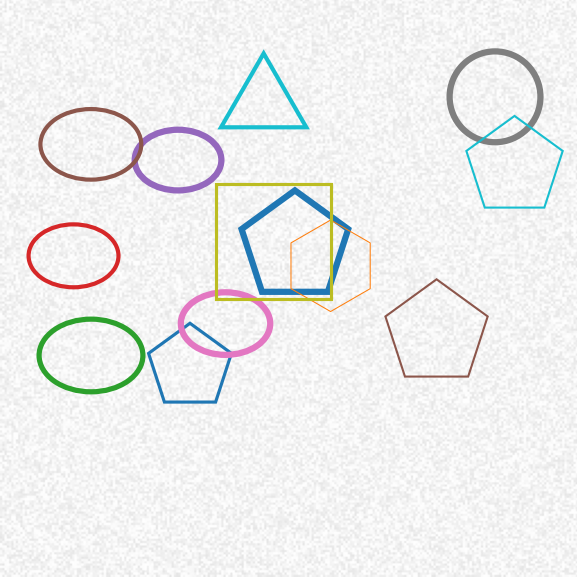[{"shape": "pentagon", "thickness": 1.5, "radius": 0.38, "center": [0.329, 0.364]}, {"shape": "pentagon", "thickness": 3, "radius": 0.49, "center": [0.511, 0.572]}, {"shape": "hexagon", "thickness": 0.5, "radius": 0.4, "center": [0.572, 0.539]}, {"shape": "oval", "thickness": 2.5, "radius": 0.45, "center": [0.158, 0.384]}, {"shape": "oval", "thickness": 2, "radius": 0.39, "center": [0.127, 0.556]}, {"shape": "oval", "thickness": 3, "radius": 0.38, "center": [0.308, 0.722]}, {"shape": "oval", "thickness": 2, "radius": 0.44, "center": [0.157, 0.749]}, {"shape": "pentagon", "thickness": 1, "radius": 0.47, "center": [0.756, 0.422]}, {"shape": "oval", "thickness": 3, "radius": 0.39, "center": [0.391, 0.439]}, {"shape": "circle", "thickness": 3, "radius": 0.39, "center": [0.857, 0.831]}, {"shape": "square", "thickness": 1.5, "radius": 0.5, "center": [0.473, 0.58]}, {"shape": "triangle", "thickness": 2, "radius": 0.43, "center": [0.457, 0.821]}, {"shape": "pentagon", "thickness": 1, "radius": 0.44, "center": [0.891, 0.711]}]